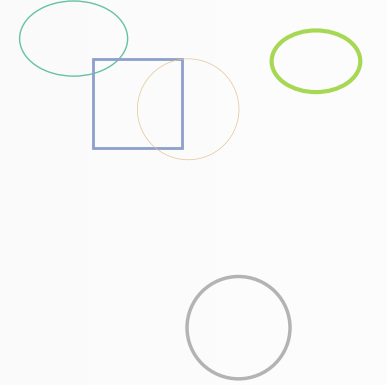[{"shape": "oval", "thickness": 1, "radius": 0.7, "center": [0.19, 0.9]}, {"shape": "square", "thickness": 2, "radius": 0.58, "center": [0.355, 0.732]}, {"shape": "oval", "thickness": 3, "radius": 0.57, "center": [0.815, 0.841]}, {"shape": "circle", "thickness": 0.5, "radius": 0.66, "center": [0.486, 0.716]}, {"shape": "circle", "thickness": 2.5, "radius": 0.66, "center": [0.616, 0.149]}]